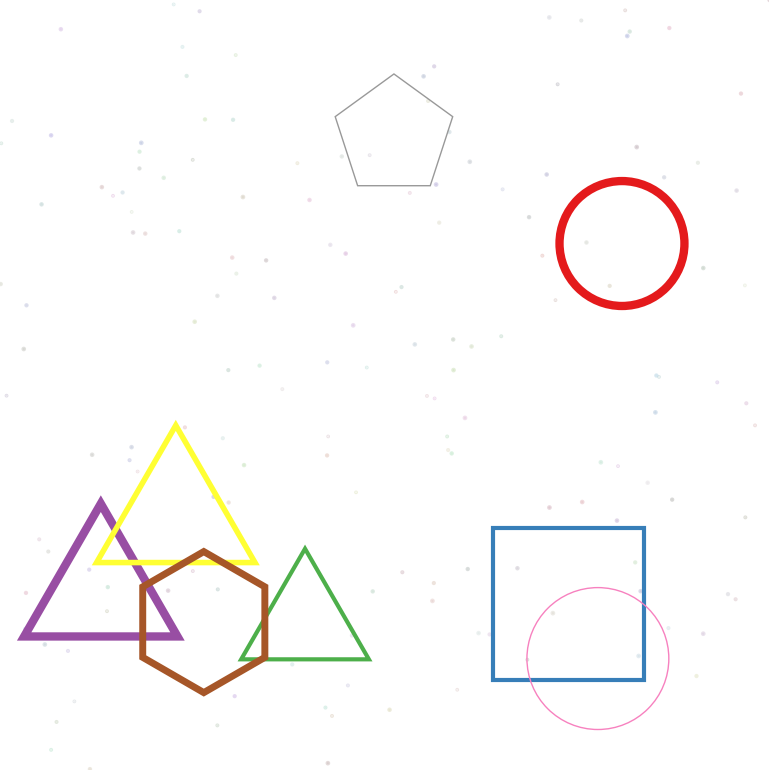[{"shape": "circle", "thickness": 3, "radius": 0.41, "center": [0.808, 0.684]}, {"shape": "square", "thickness": 1.5, "radius": 0.49, "center": [0.738, 0.216]}, {"shape": "triangle", "thickness": 1.5, "radius": 0.48, "center": [0.396, 0.192]}, {"shape": "triangle", "thickness": 3, "radius": 0.57, "center": [0.131, 0.231]}, {"shape": "triangle", "thickness": 2, "radius": 0.59, "center": [0.228, 0.329]}, {"shape": "hexagon", "thickness": 2.5, "radius": 0.46, "center": [0.265, 0.192]}, {"shape": "circle", "thickness": 0.5, "radius": 0.46, "center": [0.776, 0.145]}, {"shape": "pentagon", "thickness": 0.5, "radius": 0.4, "center": [0.512, 0.824]}]